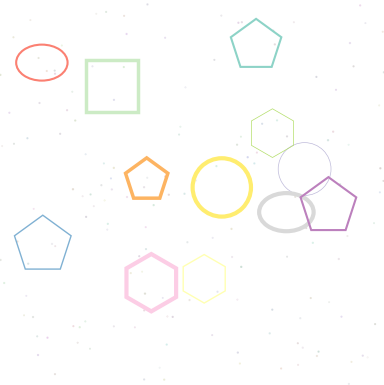[{"shape": "pentagon", "thickness": 1.5, "radius": 0.34, "center": [0.665, 0.882]}, {"shape": "hexagon", "thickness": 1, "radius": 0.32, "center": [0.53, 0.276]}, {"shape": "circle", "thickness": 0.5, "radius": 0.34, "center": [0.791, 0.561]}, {"shape": "oval", "thickness": 1.5, "radius": 0.33, "center": [0.109, 0.837]}, {"shape": "pentagon", "thickness": 1, "radius": 0.39, "center": [0.111, 0.364]}, {"shape": "pentagon", "thickness": 2.5, "radius": 0.29, "center": [0.381, 0.532]}, {"shape": "hexagon", "thickness": 0.5, "radius": 0.32, "center": [0.708, 0.654]}, {"shape": "hexagon", "thickness": 3, "radius": 0.37, "center": [0.393, 0.266]}, {"shape": "oval", "thickness": 3, "radius": 0.35, "center": [0.744, 0.449]}, {"shape": "pentagon", "thickness": 1.5, "radius": 0.38, "center": [0.853, 0.464]}, {"shape": "square", "thickness": 2.5, "radius": 0.33, "center": [0.291, 0.776]}, {"shape": "circle", "thickness": 3, "radius": 0.38, "center": [0.576, 0.513]}]